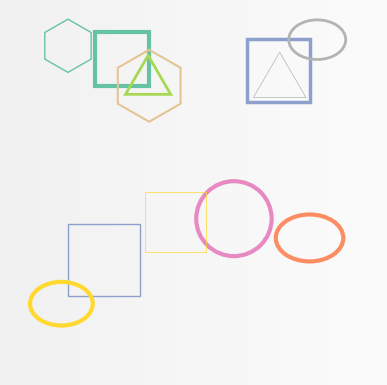[{"shape": "hexagon", "thickness": 1, "radius": 0.35, "center": [0.175, 0.881]}, {"shape": "square", "thickness": 3, "radius": 0.35, "center": [0.316, 0.846]}, {"shape": "oval", "thickness": 3, "radius": 0.44, "center": [0.799, 0.382]}, {"shape": "square", "thickness": 1, "radius": 0.47, "center": [0.268, 0.324]}, {"shape": "square", "thickness": 2.5, "radius": 0.41, "center": [0.719, 0.818]}, {"shape": "circle", "thickness": 3, "radius": 0.49, "center": [0.604, 0.432]}, {"shape": "triangle", "thickness": 2, "radius": 0.34, "center": [0.382, 0.789]}, {"shape": "oval", "thickness": 3, "radius": 0.4, "center": [0.158, 0.211]}, {"shape": "square", "thickness": 0.5, "radius": 0.39, "center": [0.453, 0.422]}, {"shape": "hexagon", "thickness": 1.5, "radius": 0.47, "center": [0.385, 0.777]}, {"shape": "oval", "thickness": 2, "radius": 0.37, "center": [0.819, 0.897]}, {"shape": "triangle", "thickness": 0.5, "radius": 0.39, "center": [0.722, 0.786]}]